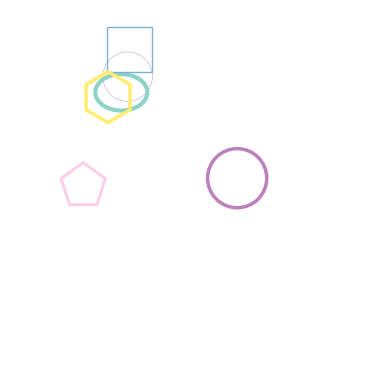[{"shape": "oval", "thickness": 3, "radius": 0.34, "center": [0.315, 0.76]}, {"shape": "circle", "thickness": 0.5, "radius": 0.32, "center": [0.332, 0.801]}, {"shape": "square", "thickness": 1, "radius": 0.3, "center": [0.337, 0.871]}, {"shape": "pentagon", "thickness": 2, "radius": 0.3, "center": [0.216, 0.517]}, {"shape": "circle", "thickness": 2.5, "radius": 0.38, "center": [0.616, 0.537]}, {"shape": "hexagon", "thickness": 2.5, "radius": 0.33, "center": [0.281, 0.748]}]